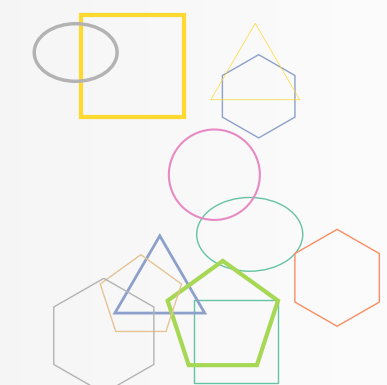[{"shape": "square", "thickness": 1, "radius": 0.54, "center": [0.61, 0.114]}, {"shape": "oval", "thickness": 1, "radius": 0.68, "center": [0.644, 0.391]}, {"shape": "hexagon", "thickness": 1, "radius": 0.63, "center": [0.87, 0.278]}, {"shape": "triangle", "thickness": 2, "radius": 0.67, "center": [0.412, 0.254]}, {"shape": "hexagon", "thickness": 1, "radius": 0.54, "center": [0.668, 0.75]}, {"shape": "circle", "thickness": 1.5, "radius": 0.59, "center": [0.553, 0.546]}, {"shape": "pentagon", "thickness": 3, "radius": 0.75, "center": [0.575, 0.173]}, {"shape": "triangle", "thickness": 0.5, "radius": 0.66, "center": [0.659, 0.807]}, {"shape": "square", "thickness": 3, "radius": 0.66, "center": [0.342, 0.828]}, {"shape": "pentagon", "thickness": 1, "radius": 0.55, "center": [0.363, 0.228]}, {"shape": "oval", "thickness": 2.5, "radius": 0.53, "center": [0.195, 0.864]}, {"shape": "hexagon", "thickness": 1, "radius": 0.75, "center": [0.268, 0.128]}]